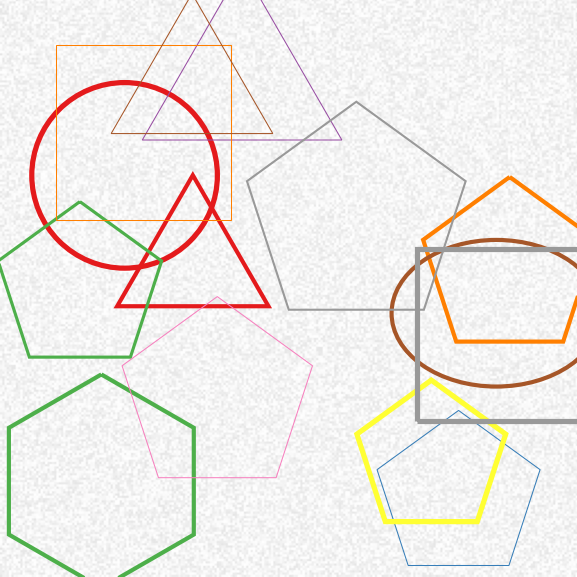[{"shape": "triangle", "thickness": 2, "radius": 0.76, "center": [0.334, 0.544]}, {"shape": "circle", "thickness": 2.5, "radius": 0.8, "center": [0.216, 0.695]}, {"shape": "pentagon", "thickness": 0.5, "radius": 0.74, "center": [0.794, 0.14]}, {"shape": "pentagon", "thickness": 1.5, "radius": 0.74, "center": [0.138, 0.501]}, {"shape": "hexagon", "thickness": 2, "radius": 0.92, "center": [0.175, 0.166]}, {"shape": "triangle", "thickness": 0.5, "radius": 1.0, "center": [0.419, 0.856]}, {"shape": "pentagon", "thickness": 2, "radius": 0.79, "center": [0.883, 0.535]}, {"shape": "square", "thickness": 0.5, "radius": 0.76, "center": [0.248, 0.77]}, {"shape": "pentagon", "thickness": 2.5, "radius": 0.68, "center": [0.747, 0.205]}, {"shape": "triangle", "thickness": 0.5, "radius": 0.81, "center": [0.332, 0.849]}, {"shape": "oval", "thickness": 2, "radius": 0.91, "center": [0.859, 0.457]}, {"shape": "pentagon", "thickness": 0.5, "radius": 0.87, "center": [0.376, 0.312]}, {"shape": "pentagon", "thickness": 1, "radius": 1.0, "center": [0.617, 0.624]}, {"shape": "square", "thickness": 2.5, "radius": 0.74, "center": [0.871, 0.42]}]